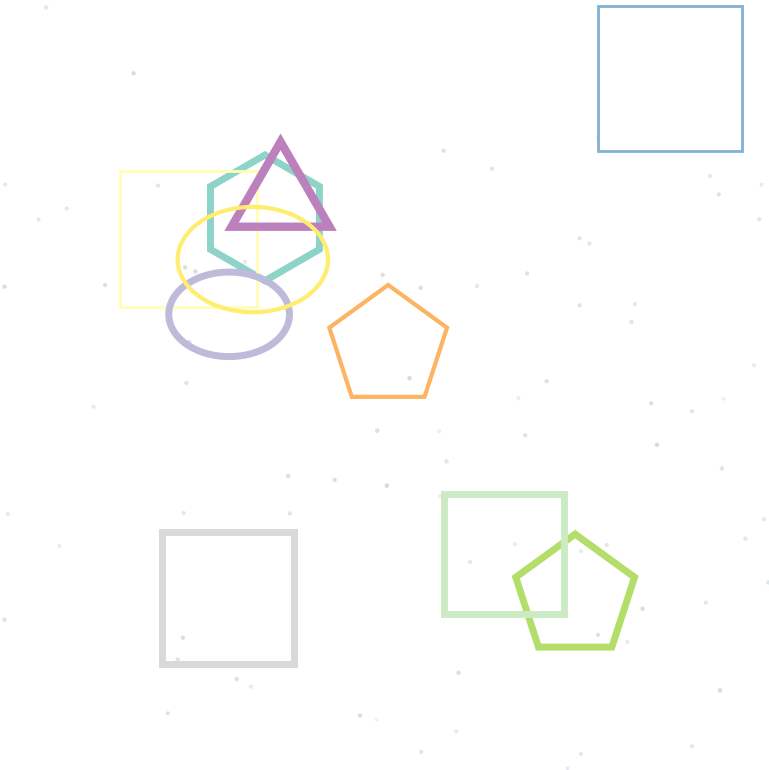[{"shape": "hexagon", "thickness": 2.5, "radius": 0.41, "center": [0.344, 0.717]}, {"shape": "square", "thickness": 1, "radius": 0.44, "center": [0.245, 0.689]}, {"shape": "oval", "thickness": 2.5, "radius": 0.39, "center": [0.298, 0.592]}, {"shape": "square", "thickness": 1, "radius": 0.47, "center": [0.87, 0.898]}, {"shape": "pentagon", "thickness": 1.5, "radius": 0.4, "center": [0.504, 0.55]}, {"shape": "pentagon", "thickness": 2.5, "radius": 0.41, "center": [0.747, 0.225]}, {"shape": "square", "thickness": 2.5, "radius": 0.43, "center": [0.296, 0.223]}, {"shape": "triangle", "thickness": 3, "radius": 0.37, "center": [0.364, 0.742]}, {"shape": "square", "thickness": 2.5, "radius": 0.39, "center": [0.655, 0.28]}, {"shape": "oval", "thickness": 1.5, "radius": 0.49, "center": [0.328, 0.663]}]